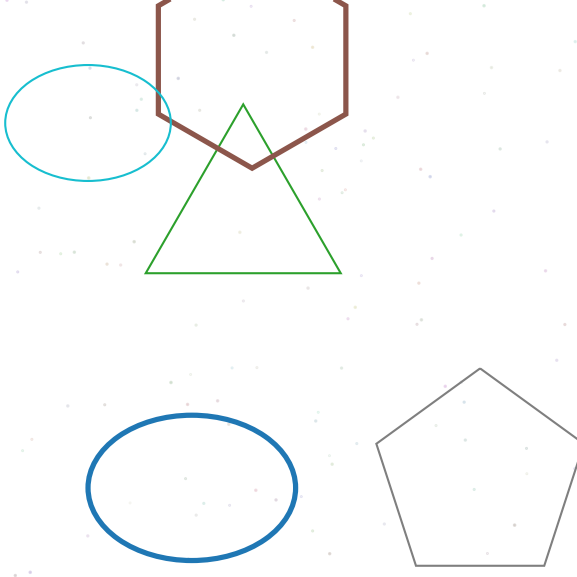[{"shape": "oval", "thickness": 2.5, "radius": 0.9, "center": [0.332, 0.154]}, {"shape": "triangle", "thickness": 1, "radius": 0.97, "center": [0.421, 0.624]}, {"shape": "hexagon", "thickness": 2.5, "radius": 0.94, "center": [0.437, 0.895]}, {"shape": "pentagon", "thickness": 1, "radius": 0.94, "center": [0.831, 0.172]}, {"shape": "oval", "thickness": 1, "radius": 0.72, "center": [0.152, 0.786]}]